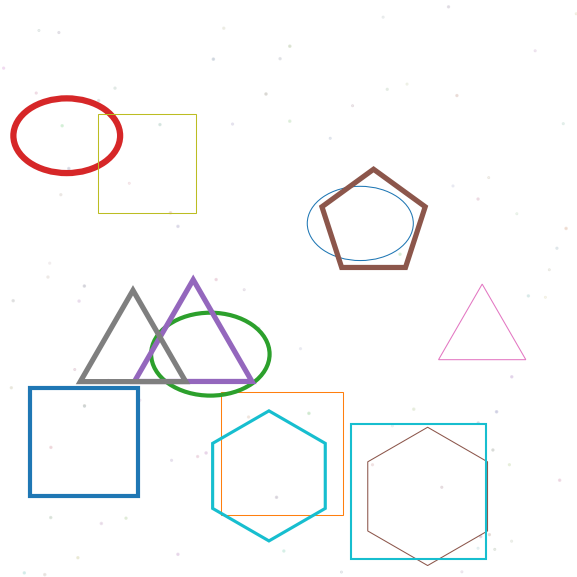[{"shape": "square", "thickness": 2, "radius": 0.47, "center": [0.145, 0.234]}, {"shape": "oval", "thickness": 0.5, "radius": 0.46, "center": [0.624, 0.612]}, {"shape": "square", "thickness": 0.5, "radius": 0.53, "center": [0.489, 0.214]}, {"shape": "oval", "thickness": 2, "radius": 0.51, "center": [0.364, 0.386]}, {"shape": "oval", "thickness": 3, "radius": 0.46, "center": [0.116, 0.764]}, {"shape": "triangle", "thickness": 2.5, "radius": 0.59, "center": [0.335, 0.397]}, {"shape": "hexagon", "thickness": 0.5, "radius": 0.6, "center": [0.741, 0.14]}, {"shape": "pentagon", "thickness": 2.5, "radius": 0.47, "center": [0.647, 0.612]}, {"shape": "triangle", "thickness": 0.5, "radius": 0.44, "center": [0.835, 0.42]}, {"shape": "triangle", "thickness": 2.5, "radius": 0.53, "center": [0.23, 0.391]}, {"shape": "square", "thickness": 0.5, "radius": 0.43, "center": [0.254, 0.716]}, {"shape": "square", "thickness": 1, "radius": 0.58, "center": [0.725, 0.149]}, {"shape": "hexagon", "thickness": 1.5, "radius": 0.56, "center": [0.466, 0.175]}]